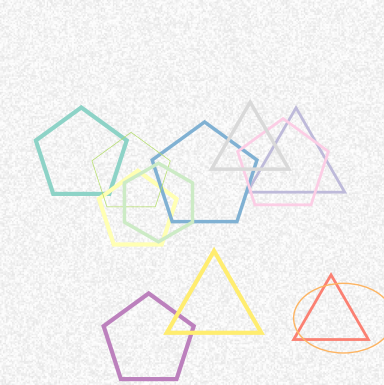[{"shape": "pentagon", "thickness": 3, "radius": 0.62, "center": [0.211, 0.597]}, {"shape": "pentagon", "thickness": 3, "radius": 0.53, "center": [0.358, 0.451]}, {"shape": "triangle", "thickness": 2, "radius": 0.73, "center": [0.769, 0.574]}, {"shape": "triangle", "thickness": 2, "radius": 0.56, "center": [0.86, 0.174]}, {"shape": "pentagon", "thickness": 2.5, "radius": 0.72, "center": [0.531, 0.54]}, {"shape": "oval", "thickness": 1, "radius": 0.65, "center": [0.892, 0.174]}, {"shape": "pentagon", "thickness": 0.5, "radius": 0.53, "center": [0.341, 0.549]}, {"shape": "pentagon", "thickness": 2, "radius": 0.62, "center": [0.735, 0.568]}, {"shape": "triangle", "thickness": 2.5, "radius": 0.58, "center": [0.65, 0.619]}, {"shape": "pentagon", "thickness": 3, "radius": 0.62, "center": [0.386, 0.115]}, {"shape": "hexagon", "thickness": 2.5, "radius": 0.51, "center": [0.412, 0.474]}, {"shape": "triangle", "thickness": 3, "radius": 0.71, "center": [0.556, 0.207]}]